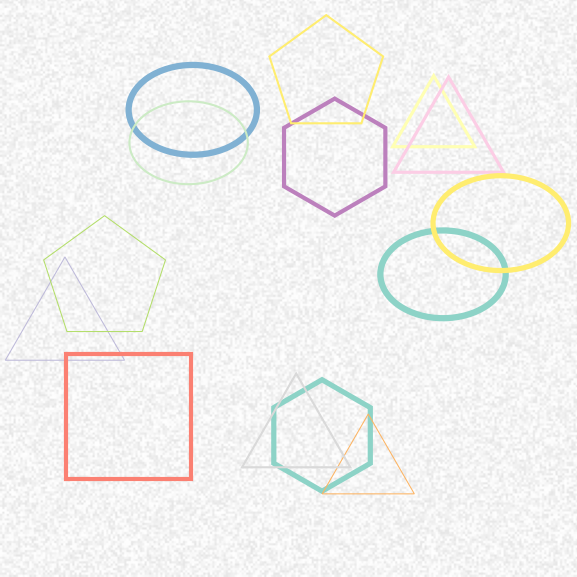[{"shape": "hexagon", "thickness": 2.5, "radius": 0.48, "center": [0.558, 0.245]}, {"shape": "oval", "thickness": 3, "radius": 0.54, "center": [0.767, 0.524]}, {"shape": "triangle", "thickness": 1.5, "radius": 0.41, "center": [0.751, 0.786]}, {"shape": "triangle", "thickness": 0.5, "radius": 0.6, "center": [0.112, 0.435]}, {"shape": "square", "thickness": 2, "radius": 0.54, "center": [0.223, 0.279]}, {"shape": "oval", "thickness": 3, "radius": 0.56, "center": [0.334, 0.809]}, {"shape": "triangle", "thickness": 0.5, "radius": 0.46, "center": [0.638, 0.19]}, {"shape": "pentagon", "thickness": 0.5, "radius": 0.55, "center": [0.181, 0.515]}, {"shape": "triangle", "thickness": 1.5, "radius": 0.55, "center": [0.777, 0.756]}, {"shape": "triangle", "thickness": 1, "radius": 0.54, "center": [0.513, 0.244]}, {"shape": "hexagon", "thickness": 2, "radius": 0.51, "center": [0.58, 0.727]}, {"shape": "oval", "thickness": 1, "radius": 0.51, "center": [0.327, 0.752]}, {"shape": "oval", "thickness": 2.5, "radius": 0.59, "center": [0.867, 0.613]}, {"shape": "pentagon", "thickness": 1, "radius": 0.52, "center": [0.565, 0.869]}]